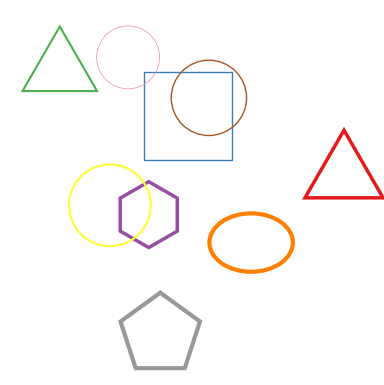[{"shape": "triangle", "thickness": 2.5, "radius": 0.59, "center": [0.894, 0.545]}, {"shape": "square", "thickness": 1, "radius": 0.57, "center": [0.488, 0.699]}, {"shape": "triangle", "thickness": 1.5, "radius": 0.56, "center": [0.155, 0.819]}, {"shape": "hexagon", "thickness": 2.5, "radius": 0.43, "center": [0.386, 0.443]}, {"shape": "oval", "thickness": 3, "radius": 0.54, "center": [0.652, 0.37]}, {"shape": "circle", "thickness": 1.5, "radius": 0.53, "center": [0.285, 0.467]}, {"shape": "circle", "thickness": 1, "radius": 0.49, "center": [0.543, 0.746]}, {"shape": "circle", "thickness": 0.5, "radius": 0.41, "center": [0.333, 0.851]}, {"shape": "pentagon", "thickness": 3, "radius": 0.54, "center": [0.416, 0.131]}]